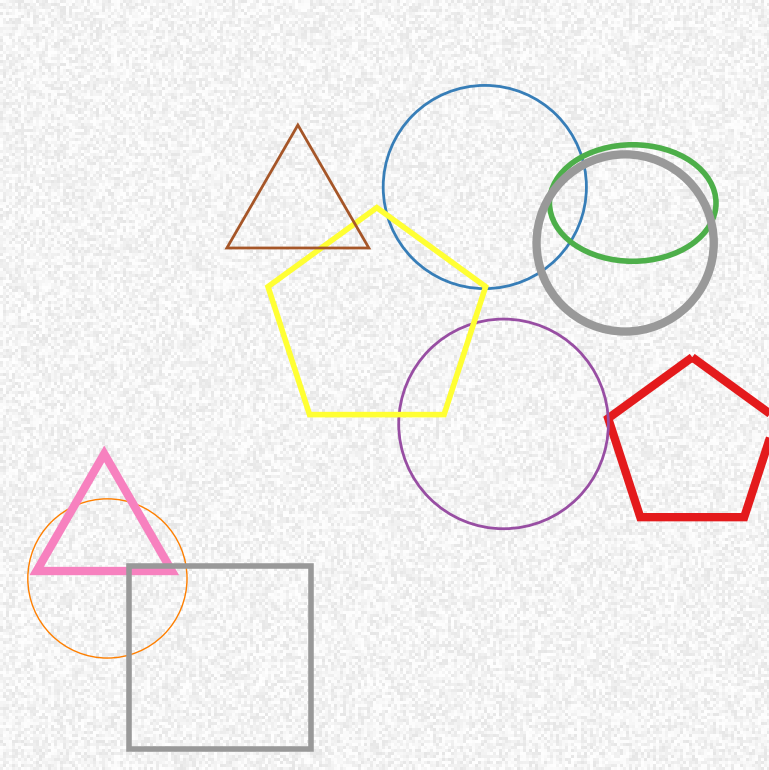[{"shape": "pentagon", "thickness": 3, "radius": 0.57, "center": [0.899, 0.421]}, {"shape": "circle", "thickness": 1, "radius": 0.66, "center": [0.63, 0.757]}, {"shape": "oval", "thickness": 2, "radius": 0.54, "center": [0.822, 0.736]}, {"shape": "circle", "thickness": 1, "radius": 0.68, "center": [0.654, 0.449]}, {"shape": "circle", "thickness": 0.5, "radius": 0.52, "center": [0.139, 0.249]}, {"shape": "pentagon", "thickness": 2, "radius": 0.74, "center": [0.489, 0.582]}, {"shape": "triangle", "thickness": 1, "radius": 0.53, "center": [0.387, 0.731]}, {"shape": "triangle", "thickness": 3, "radius": 0.51, "center": [0.135, 0.309]}, {"shape": "square", "thickness": 2, "radius": 0.59, "center": [0.286, 0.146]}, {"shape": "circle", "thickness": 3, "radius": 0.58, "center": [0.812, 0.684]}]